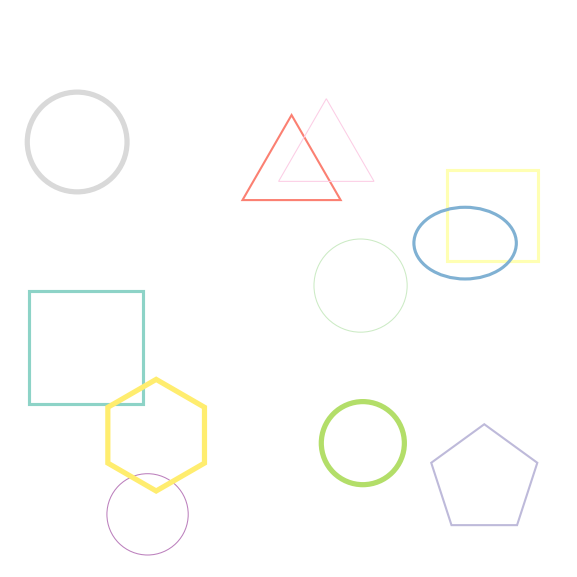[{"shape": "square", "thickness": 1.5, "radius": 0.49, "center": [0.148, 0.397]}, {"shape": "square", "thickness": 1.5, "radius": 0.39, "center": [0.852, 0.626]}, {"shape": "pentagon", "thickness": 1, "radius": 0.48, "center": [0.839, 0.168]}, {"shape": "triangle", "thickness": 1, "radius": 0.49, "center": [0.505, 0.702]}, {"shape": "oval", "thickness": 1.5, "radius": 0.44, "center": [0.805, 0.578]}, {"shape": "circle", "thickness": 2.5, "radius": 0.36, "center": [0.628, 0.232]}, {"shape": "triangle", "thickness": 0.5, "radius": 0.48, "center": [0.565, 0.733]}, {"shape": "circle", "thickness": 2.5, "radius": 0.43, "center": [0.134, 0.753]}, {"shape": "circle", "thickness": 0.5, "radius": 0.35, "center": [0.256, 0.108]}, {"shape": "circle", "thickness": 0.5, "radius": 0.4, "center": [0.624, 0.505]}, {"shape": "hexagon", "thickness": 2.5, "radius": 0.48, "center": [0.27, 0.246]}]